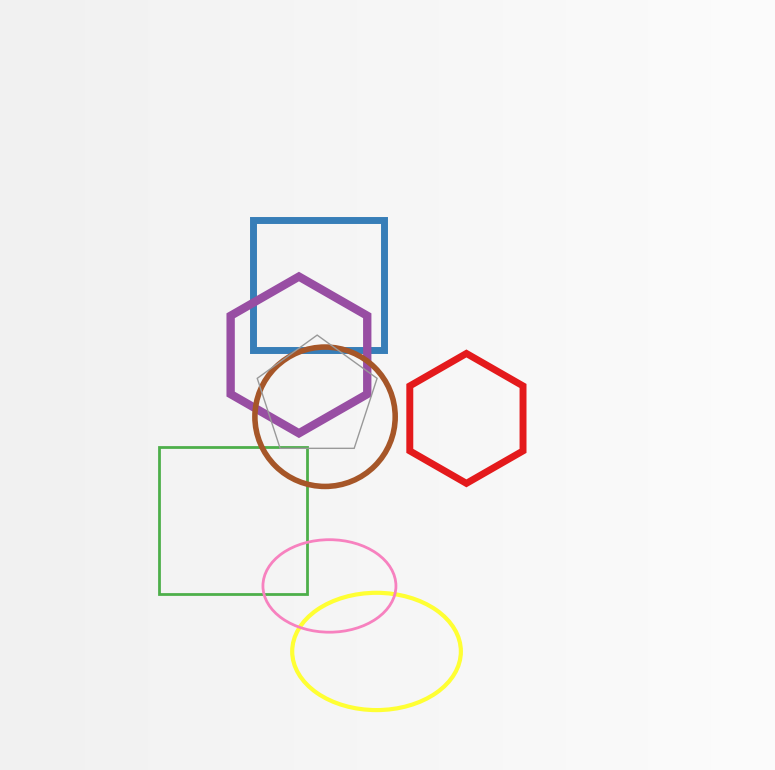[{"shape": "hexagon", "thickness": 2.5, "radius": 0.42, "center": [0.602, 0.457]}, {"shape": "square", "thickness": 2.5, "radius": 0.42, "center": [0.411, 0.63]}, {"shape": "square", "thickness": 1, "radius": 0.48, "center": [0.301, 0.324]}, {"shape": "hexagon", "thickness": 3, "radius": 0.51, "center": [0.386, 0.539]}, {"shape": "oval", "thickness": 1.5, "radius": 0.54, "center": [0.486, 0.154]}, {"shape": "circle", "thickness": 2, "radius": 0.45, "center": [0.419, 0.459]}, {"shape": "oval", "thickness": 1, "radius": 0.43, "center": [0.425, 0.239]}, {"shape": "pentagon", "thickness": 0.5, "radius": 0.41, "center": [0.409, 0.484]}]